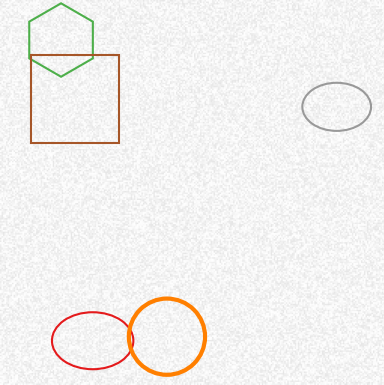[{"shape": "oval", "thickness": 1.5, "radius": 0.53, "center": [0.241, 0.115]}, {"shape": "hexagon", "thickness": 1.5, "radius": 0.48, "center": [0.159, 0.896]}, {"shape": "circle", "thickness": 3, "radius": 0.49, "center": [0.434, 0.125]}, {"shape": "square", "thickness": 1.5, "radius": 0.57, "center": [0.195, 0.743]}, {"shape": "oval", "thickness": 1.5, "radius": 0.45, "center": [0.875, 0.723]}]